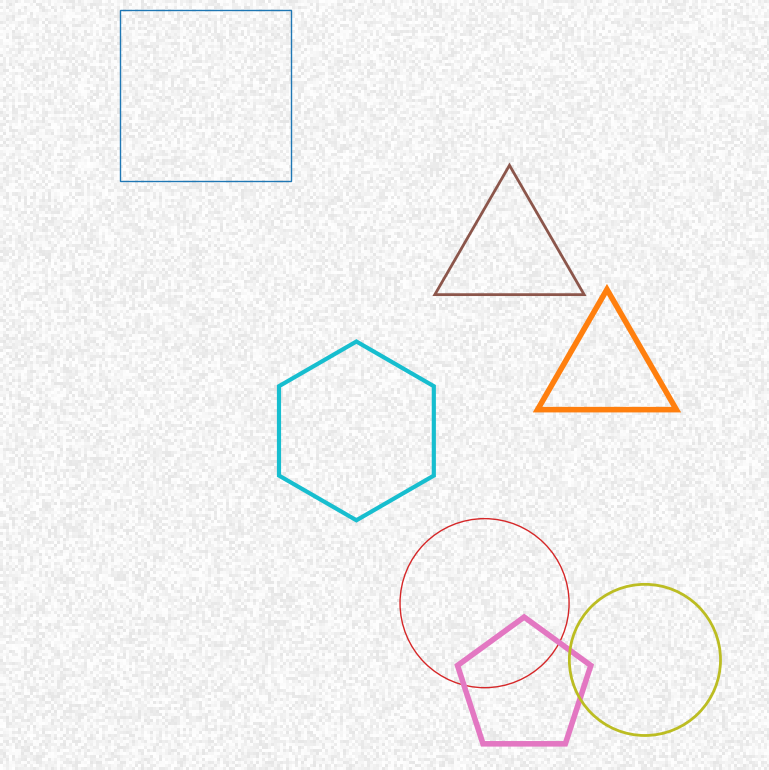[{"shape": "square", "thickness": 0.5, "radius": 0.55, "center": [0.267, 0.876]}, {"shape": "triangle", "thickness": 2, "radius": 0.52, "center": [0.788, 0.52]}, {"shape": "circle", "thickness": 0.5, "radius": 0.55, "center": [0.629, 0.217]}, {"shape": "triangle", "thickness": 1, "radius": 0.56, "center": [0.662, 0.673]}, {"shape": "pentagon", "thickness": 2, "radius": 0.45, "center": [0.681, 0.108]}, {"shape": "circle", "thickness": 1, "radius": 0.49, "center": [0.838, 0.143]}, {"shape": "hexagon", "thickness": 1.5, "radius": 0.58, "center": [0.463, 0.44]}]